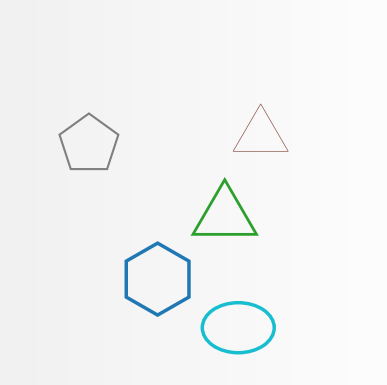[{"shape": "hexagon", "thickness": 2.5, "radius": 0.47, "center": [0.407, 0.275]}, {"shape": "triangle", "thickness": 2, "radius": 0.47, "center": [0.58, 0.439]}, {"shape": "triangle", "thickness": 0.5, "radius": 0.41, "center": [0.673, 0.648]}, {"shape": "pentagon", "thickness": 1.5, "radius": 0.4, "center": [0.23, 0.625]}, {"shape": "oval", "thickness": 2.5, "radius": 0.46, "center": [0.615, 0.149]}]